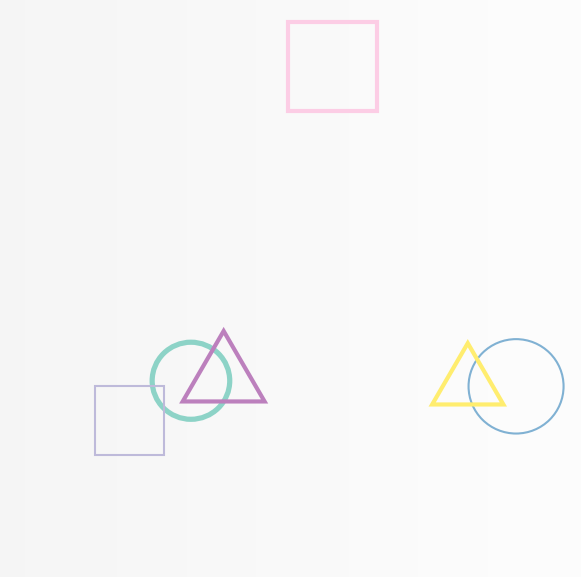[{"shape": "circle", "thickness": 2.5, "radius": 0.33, "center": [0.329, 0.34]}, {"shape": "square", "thickness": 1, "radius": 0.3, "center": [0.223, 0.271]}, {"shape": "circle", "thickness": 1, "radius": 0.41, "center": [0.888, 0.33]}, {"shape": "square", "thickness": 2, "radius": 0.38, "center": [0.572, 0.884]}, {"shape": "triangle", "thickness": 2, "radius": 0.41, "center": [0.385, 0.345]}, {"shape": "triangle", "thickness": 2, "radius": 0.35, "center": [0.805, 0.334]}]